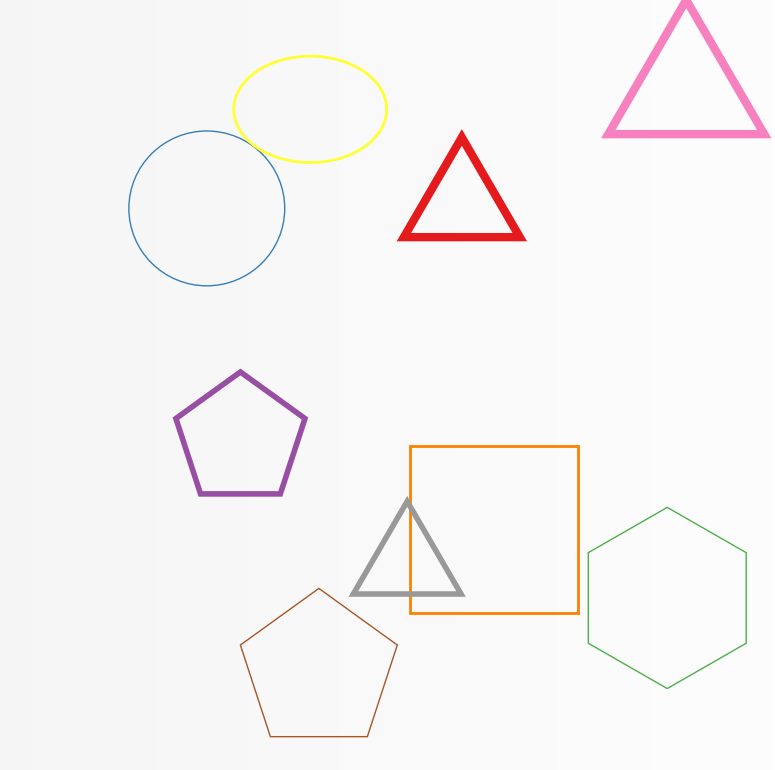[{"shape": "triangle", "thickness": 3, "radius": 0.43, "center": [0.596, 0.735]}, {"shape": "circle", "thickness": 0.5, "radius": 0.5, "center": [0.267, 0.729]}, {"shape": "hexagon", "thickness": 0.5, "radius": 0.59, "center": [0.861, 0.223]}, {"shape": "pentagon", "thickness": 2, "radius": 0.44, "center": [0.31, 0.429]}, {"shape": "square", "thickness": 1, "radius": 0.54, "center": [0.637, 0.312]}, {"shape": "oval", "thickness": 1, "radius": 0.49, "center": [0.4, 0.858]}, {"shape": "pentagon", "thickness": 0.5, "radius": 0.53, "center": [0.411, 0.129]}, {"shape": "triangle", "thickness": 3, "radius": 0.58, "center": [0.885, 0.884]}, {"shape": "triangle", "thickness": 2, "radius": 0.4, "center": [0.525, 0.269]}]